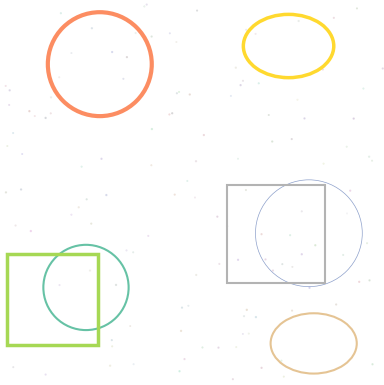[{"shape": "circle", "thickness": 1.5, "radius": 0.55, "center": [0.223, 0.253]}, {"shape": "circle", "thickness": 3, "radius": 0.67, "center": [0.259, 0.833]}, {"shape": "circle", "thickness": 0.5, "radius": 0.69, "center": [0.802, 0.394]}, {"shape": "square", "thickness": 2.5, "radius": 0.59, "center": [0.135, 0.222]}, {"shape": "oval", "thickness": 2.5, "radius": 0.59, "center": [0.75, 0.88]}, {"shape": "oval", "thickness": 1.5, "radius": 0.56, "center": [0.815, 0.108]}, {"shape": "square", "thickness": 1.5, "radius": 0.64, "center": [0.718, 0.392]}]